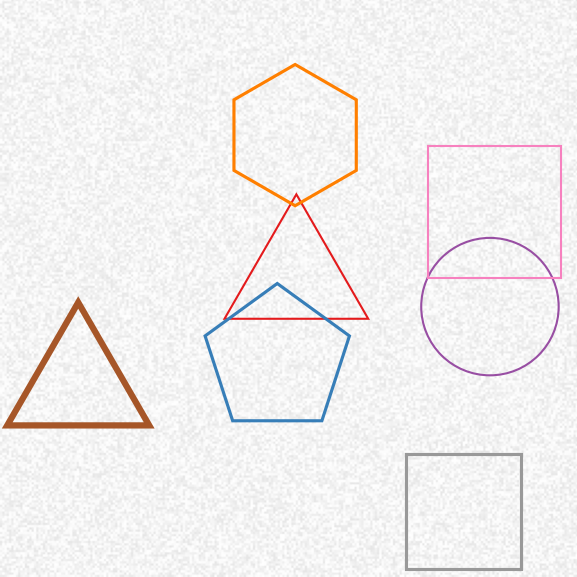[{"shape": "triangle", "thickness": 1, "radius": 0.72, "center": [0.513, 0.519]}, {"shape": "pentagon", "thickness": 1.5, "radius": 0.66, "center": [0.48, 0.377]}, {"shape": "circle", "thickness": 1, "radius": 0.59, "center": [0.848, 0.468]}, {"shape": "hexagon", "thickness": 1.5, "radius": 0.61, "center": [0.511, 0.765]}, {"shape": "triangle", "thickness": 3, "radius": 0.71, "center": [0.135, 0.333]}, {"shape": "square", "thickness": 1, "radius": 0.58, "center": [0.857, 0.632]}, {"shape": "square", "thickness": 1.5, "radius": 0.5, "center": [0.803, 0.114]}]